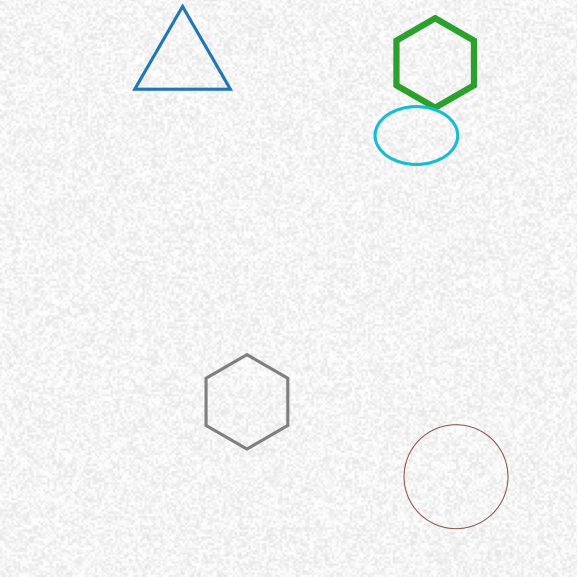[{"shape": "triangle", "thickness": 1.5, "radius": 0.48, "center": [0.316, 0.892]}, {"shape": "hexagon", "thickness": 3, "radius": 0.39, "center": [0.754, 0.89]}, {"shape": "circle", "thickness": 0.5, "radius": 0.45, "center": [0.79, 0.174]}, {"shape": "hexagon", "thickness": 1.5, "radius": 0.41, "center": [0.428, 0.303]}, {"shape": "oval", "thickness": 1.5, "radius": 0.36, "center": [0.721, 0.764]}]